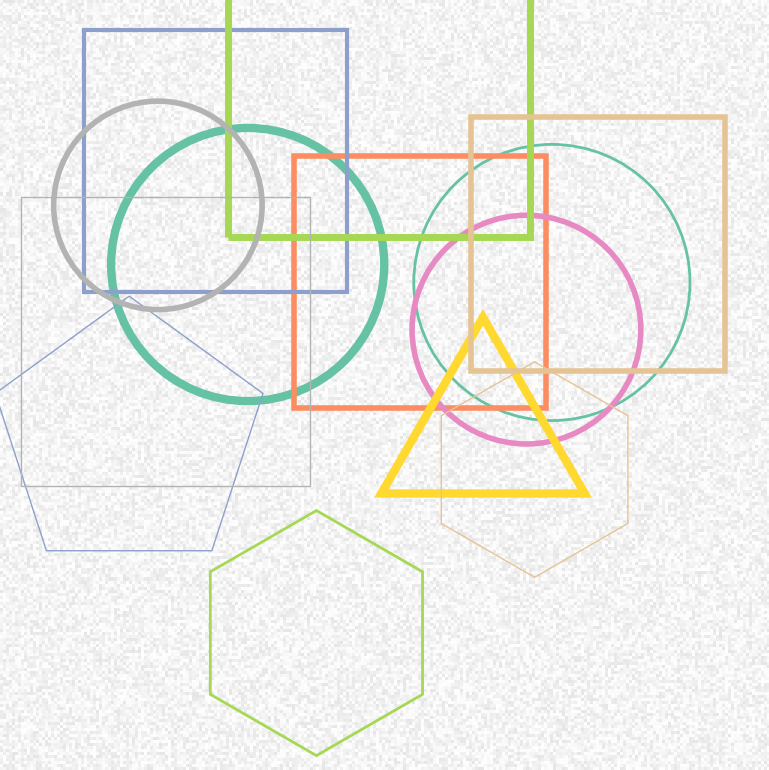[{"shape": "circle", "thickness": 1, "radius": 0.9, "center": [0.717, 0.633]}, {"shape": "circle", "thickness": 3, "radius": 0.89, "center": [0.322, 0.656]}, {"shape": "square", "thickness": 2, "radius": 0.82, "center": [0.546, 0.633]}, {"shape": "square", "thickness": 1.5, "radius": 0.85, "center": [0.28, 0.791]}, {"shape": "pentagon", "thickness": 0.5, "radius": 0.91, "center": [0.168, 0.433]}, {"shape": "circle", "thickness": 2, "radius": 0.74, "center": [0.684, 0.572]}, {"shape": "square", "thickness": 2.5, "radius": 0.98, "center": [0.492, 0.888]}, {"shape": "hexagon", "thickness": 1, "radius": 0.8, "center": [0.411, 0.178]}, {"shape": "triangle", "thickness": 3, "radius": 0.76, "center": [0.627, 0.435]}, {"shape": "hexagon", "thickness": 0.5, "radius": 0.7, "center": [0.694, 0.39]}, {"shape": "square", "thickness": 2, "radius": 0.82, "center": [0.777, 0.684]}, {"shape": "circle", "thickness": 2, "radius": 0.68, "center": [0.205, 0.733]}, {"shape": "square", "thickness": 0.5, "radius": 0.94, "center": [0.215, 0.556]}]